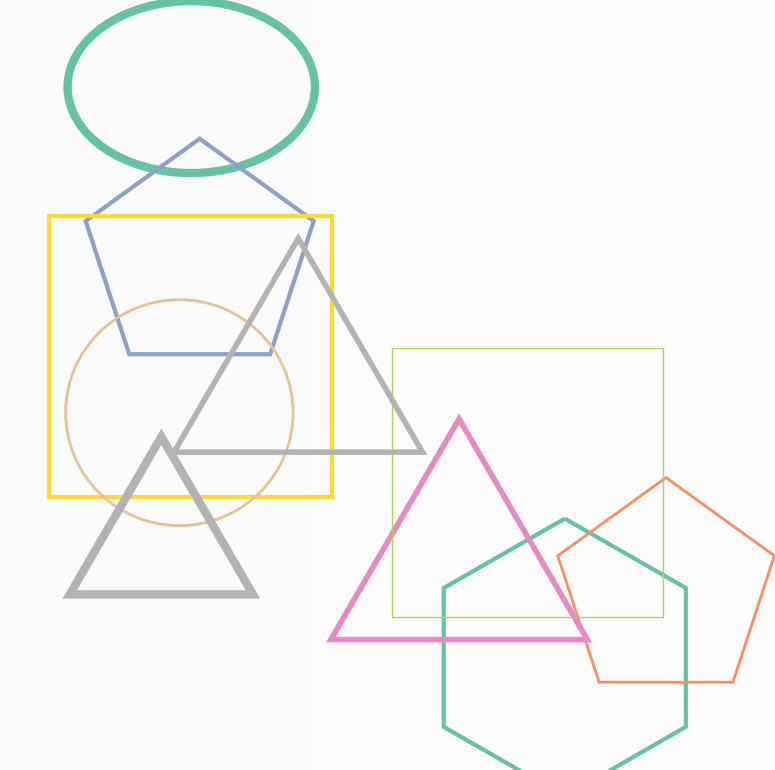[{"shape": "hexagon", "thickness": 1.5, "radius": 0.9, "center": [0.729, 0.146]}, {"shape": "oval", "thickness": 3, "radius": 0.8, "center": [0.247, 0.887]}, {"shape": "pentagon", "thickness": 1, "radius": 0.73, "center": [0.859, 0.233]}, {"shape": "pentagon", "thickness": 1.5, "radius": 0.77, "center": [0.258, 0.665]}, {"shape": "triangle", "thickness": 2, "radius": 0.96, "center": [0.592, 0.265]}, {"shape": "square", "thickness": 0.5, "radius": 0.87, "center": [0.681, 0.373]}, {"shape": "square", "thickness": 1.5, "radius": 0.91, "center": [0.246, 0.537]}, {"shape": "circle", "thickness": 1, "radius": 0.73, "center": [0.231, 0.464]}, {"shape": "triangle", "thickness": 2, "radius": 0.93, "center": [0.385, 0.505]}, {"shape": "triangle", "thickness": 3, "radius": 0.68, "center": [0.208, 0.296]}]